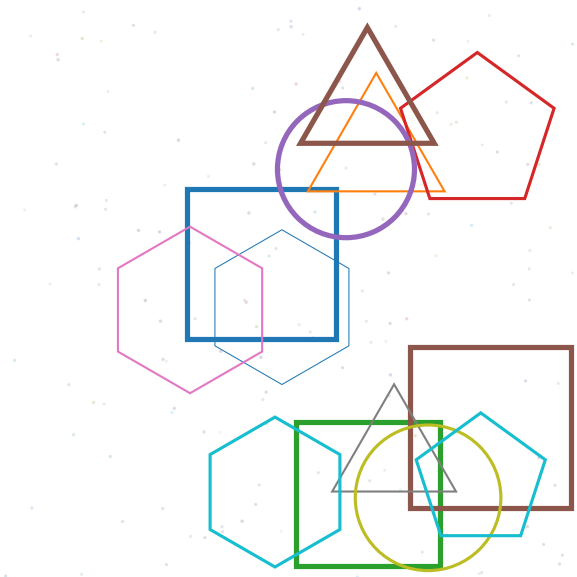[{"shape": "square", "thickness": 2.5, "radius": 0.65, "center": [0.453, 0.542]}, {"shape": "hexagon", "thickness": 0.5, "radius": 0.67, "center": [0.488, 0.467]}, {"shape": "triangle", "thickness": 1, "radius": 0.68, "center": [0.651, 0.736]}, {"shape": "square", "thickness": 2.5, "radius": 0.63, "center": [0.637, 0.144]}, {"shape": "pentagon", "thickness": 1.5, "radius": 0.7, "center": [0.826, 0.768]}, {"shape": "circle", "thickness": 2.5, "radius": 0.59, "center": [0.599, 0.706]}, {"shape": "square", "thickness": 2.5, "radius": 0.7, "center": [0.85, 0.259]}, {"shape": "triangle", "thickness": 2.5, "radius": 0.67, "center": [0.636, 0.818]}, {"shape": "hexagon", "thickness": 1, "radius": 0.72, "center": [0.329, 0.462]}, {"shape": "triangle", "thickness": 1, "radius": 0.62, "center": [0.682, 0.21]}, {"shape": "circle", "thickness": 1.5, "radius": 0.63, "center": [0.741, 0.137]}, {"shape": "pentagon", "thickness": 1.5, "radius": 0.59, "center": [0.832, 0.167]}, {"shape": "hexagon", "thickness": 1.5, "radius": 0.65, "center": [0.476, 0.147]}]